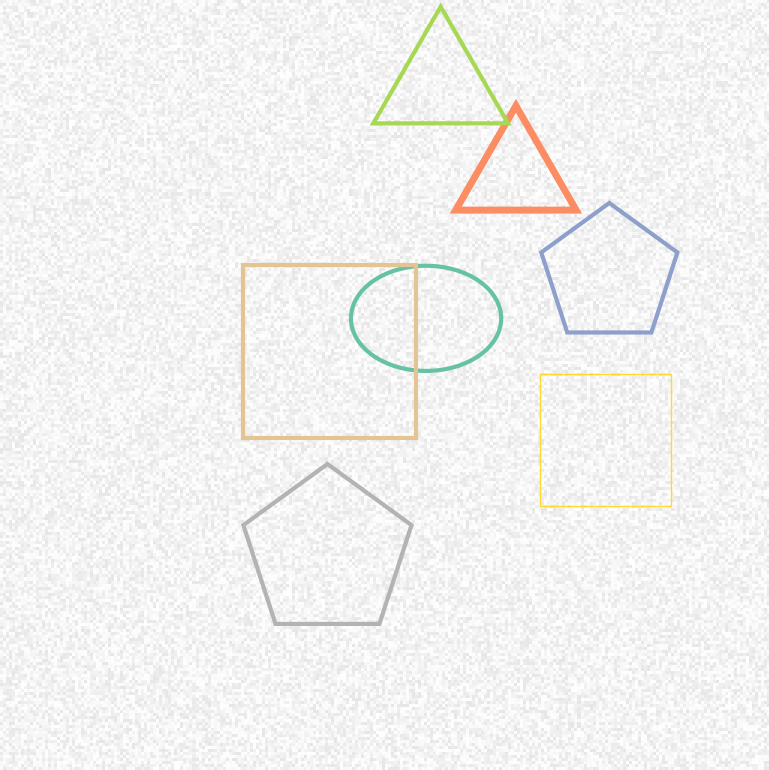[{"shape": "oval", "thickness": 1.5, "radius": 0.49, "center": [0.553, 0.587]}, {"shape": "triangle", "thickness": 2.5, "radius": 0.45, "center": [0.67, 0.772]}, {"shape": "pentagon", "thickness": 1.5, "radius": 0.46, "center": [0.791, 0.643]}, {"shape": "triangle", "thickness": 1.5, "radius": 0.51, "center": [0.572, 0.89]}, {"shape": "square", "thickness": 0.5, "radius": 0.43, "center": [0.786, 0.429]}, {"shape": "square", "thickness": 1.5, "radius": 0.56, "center": [0.428, 0.543]}, {"shape": "pentagon", "thickness": 1.5, "radius": 0.57, "center": [0.425, 0.283]}]